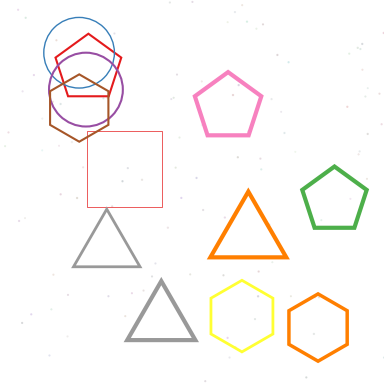[{"shape": "pentagon", "thickness": 1.5, "radius": 0.45, "center": [0.23, 0.823]}, {"shape": "square", "thickness": 0.5, "radius": 0.49, "center": [0.323, 0.561]}, {"shape": "circle", "thickness": 1, "radius": 0.46, "center": [0.205, 0.863]}, {"shape": "pentagon", "thickness": 3, "radius": 0.44, "center": [0.869, 0.48]}, {"shape": "circle", "thickness": 1.5, "radius": 0.48, "center": [0.223, 0.767]}, {"shape": "hexagon", "thickness": 2.5, "radius": 0.44, "center": [0.826, 0.149]}, {"shape": "triangle", "thickness": 3, "radius": 0.57, "center": [0.645, 0.389]}, {"shape": "hexagon", "thickness": 2, "radius": 0.46, "center": [0.628, 0.179]}, {"shape": "hexagon", "thickness": 1.5, "radius": 0.44, "center": [0.206, 0.719]}, {"shape": "pentagon", "thickness": 3, "radius": 0.45, "center": [0.592, 0.722]}, {"shape": "triangle", "thickness": 3, "radius": 0.51, "center": [0.419, 0.168]}, {"shape": "triangle", "thickness": 2, "radius": 0.5, "center": [0.277, 0.357]}]